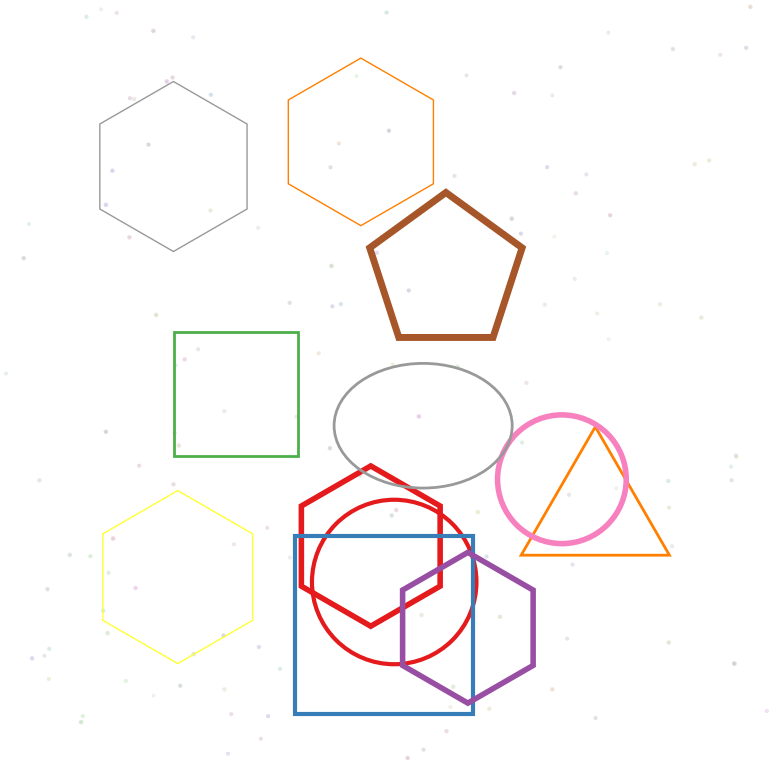[{"shape": "circle", "thickness": 1.5, "radius": 0.53, "center": [0.512, 0.244]}, {"shape": "hexagon", "thickness": 2, "radius": 0.52, "center": [0.481, 0.291]}, {"shape": "square", "thickness": 1.5, "radius": 0.58, "center": [0.499, 0.188]}, {"shape": "square", "thickness": 1, "radius": 0.4, "center": [0.306, 0.488]}, {"shape": "hexagon", "thickness": 2, "radius": 0.49, "center": [0.608, 0.185]}, {"shape": "triangle", "thickness": 1, "radius": 0.56, "center": [0.773, 0.335]}, {"shape": "hexagon", "thickness": 0.5, "radius": 0.54, "center": [0.469, 0.816]}, {"shape": "hexagon", "thickness": 0.5, "radius": 0.56, "center": [0.231, 0.251]}, {"shape": "pentagon", "thickness": 2.5, "radius": 0.52, "center": [0.579, 0.646]}, {"shape": "circle", "thickness": 2, "radius": 0.42, "center": [0.73, 0.378]}, {"shape": "oval", "thickness": 1, "radius": 0.58, "center": [0.55, 0.447]}, {"shape": "hexagon", "thickness": 0.5, "radius": 0.55, "center": [0.225, 0.784]}]